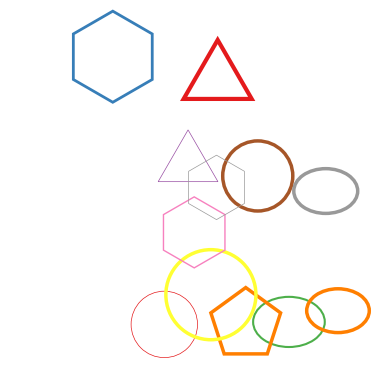[{"shape": "triangle", "thickness": 3, "radius": 0.51, "center": [0.565, 0.794]}, {"shape": "circle", "thickness": 0.5, "radius": 0.43, "center": [0.427, 0.157]}, {"shape": "hexagon", "thickness": 2, "radius": 0.59, "center": [0.293, 0.853]}, {"shape": "oval", "thickness": 1.5, "radius": 0.47, "center": [0.751, 0.164]}, {"shape": "triangle", "thickness": 0.5, "radius": 0.45, "center": [0.488, 0.573]}, {"shape": "pentagon", "thickness": 2.5, "radius": 0.48, "center": [0.638, 0.158]}, {"shape": "oval", "thickness": 2.5, "radius": 0.41, "center": [0.878, 0.193]}, {"shape": "circle", "thickness": 2.5, "radius": 0.58, "center": [0.548, 0.235]}, {"shape": "circle", "thickness": 2.5, "radius": 0.46, "center": [0.669, 0.543]}, {"shape": "hexagon", "thickness": 1, "radius": 0.46, "center": [0.504, 0.396]}, {"shape": "oval", "thickness": 2.5, "radius": 0.42, "center": [0.846, 0.504]}, {"shape": "hexagon", "thickness": 0.5, "radius": 0.42, "center": [0.562, 0.513]}]